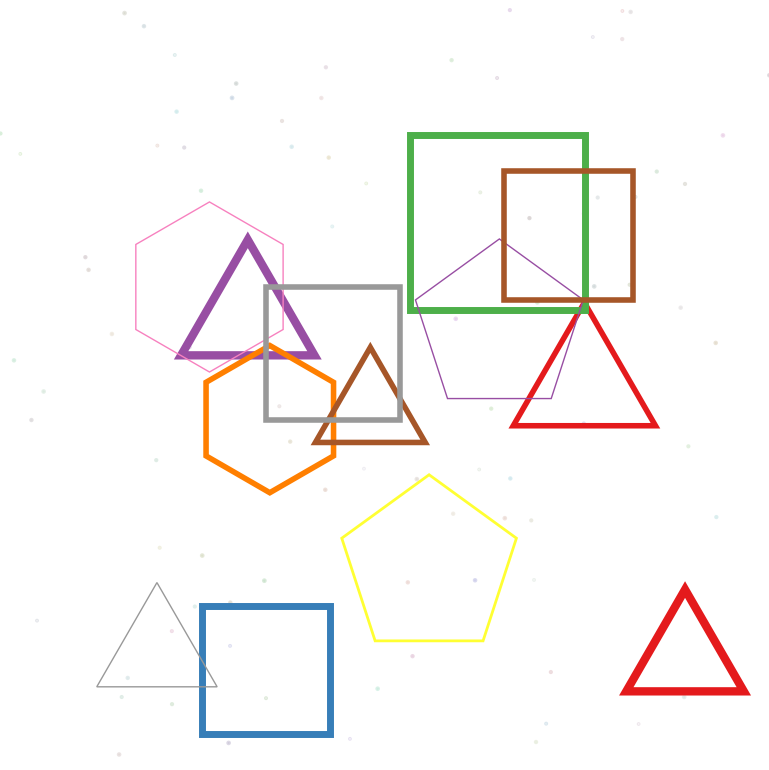[{"shape": "triangle", "thickness": 3, "radius": 0.44, "center": [0.89, 0.146]}, {"shape": "triangle", "thickness": 2, "radius": 0.53, "center": [0.759, 0.5]}, {"shape": "square", "thickness": 2.5, "radius": 0.41, "center": [0.345, 0.13]}, {"shape": "square", "thickness": 2.5, "radius": 0.57, "center": [0.646, 0.711]}, {"shape": "triangle", "thickness": 3, "radius": 0.5, "center": [0.322, 0.589]}, {"shape": "pentagon", "thickness": 0.5, "radius": 0.57, "center": [0.649, 0.575]}, {"shape": "hexagon", "thickness": 2, "radius": 0.48, "center": [0.35, 0.456]}, {"shape": "pentagon", "thickness": 1, "radius": 0.6, "center": [0.557, 0.264]}, {"shape": "triangle", "thickness": 2, "radius": 0.41, "center": [0.481, 0.467]}, {"shape": "square", "thickness": 2, "radius": 0.42, "center": [0.738, 0.694]}, {"shape": "hexagon", "thickness": 0.5, "radius": 0.55, "center": [0.272, 0.627]}, {"shape": "square", "thickness": 2, "radius": 0.43, "center": [0.433, 0.541]}, {"shape": "triangle", "thickness": 0.5, "radius": 0.45, "center": [0.204, 0.153]}]